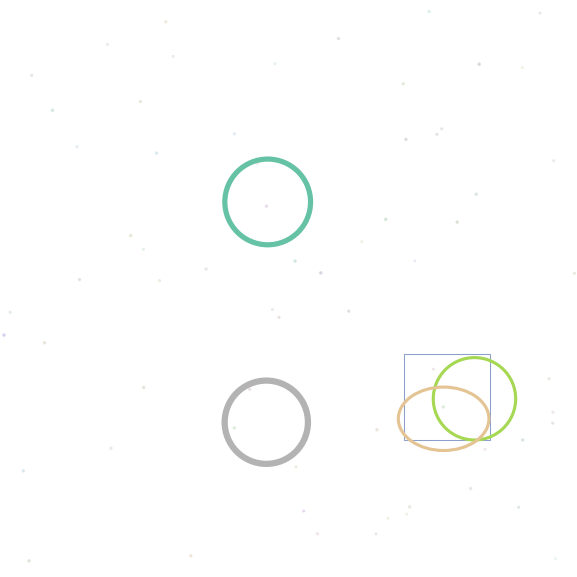[{"shape": "circle", "thickness": 2.5, "radius": 0.37, "center": [0.464, 0.649]}, {"shape": "square", "thickness": 0.5, "radius": 0.37, "center": [0.774, 0.311]}, {"shape": "circle", "thickness": 1.5, "radius": 0.36, "center": [0.822, 0.309]}, {"shape": "oval", "thickness": 1.5, "radius": 0.39, "center": [0.768, 0.274]}, {"shape": "circle", "thickness": 3, "radius": 0.36, "center": [0.461, 0.268]}]